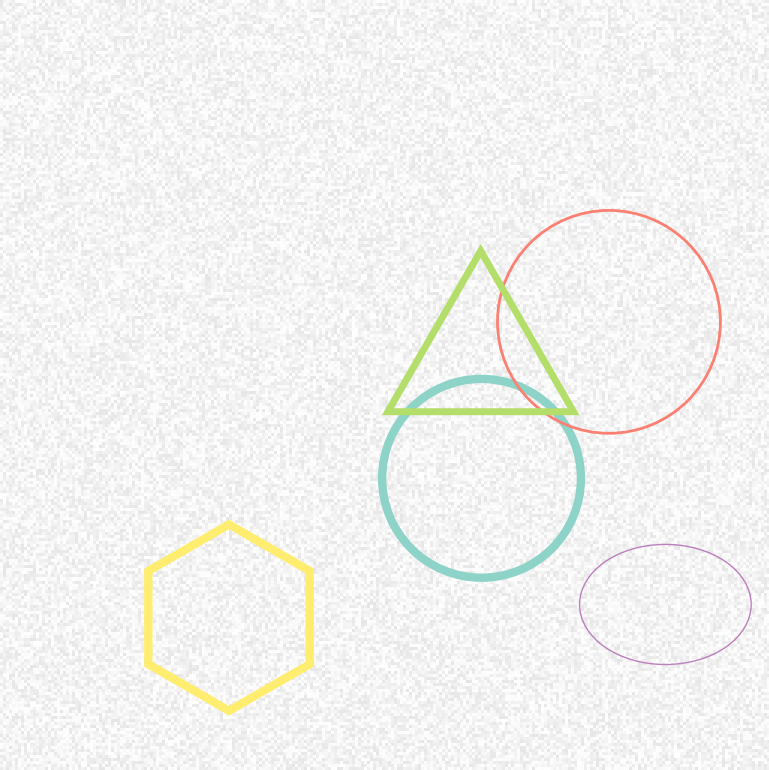[{"shape": "circle", "thickness": 3, "radius": 0.65, "center": [0.625, 0.379]}, {"shape": "circle", "thickness": 1, "radius": 0.72, "center": [0.791, 0.582]}, {"shape": "triangle", "thickness": 2.5, "radius": 0.7, "center": [0.624, 0.535]}, {"shape": "oval", "thickness": 0.5, "radius": 0.56, "center": [0.864, 0.215]}, {"shape": "hexagon", "thickness": 3, "radius": 0.61, "center": [0.297, 0.198]}]